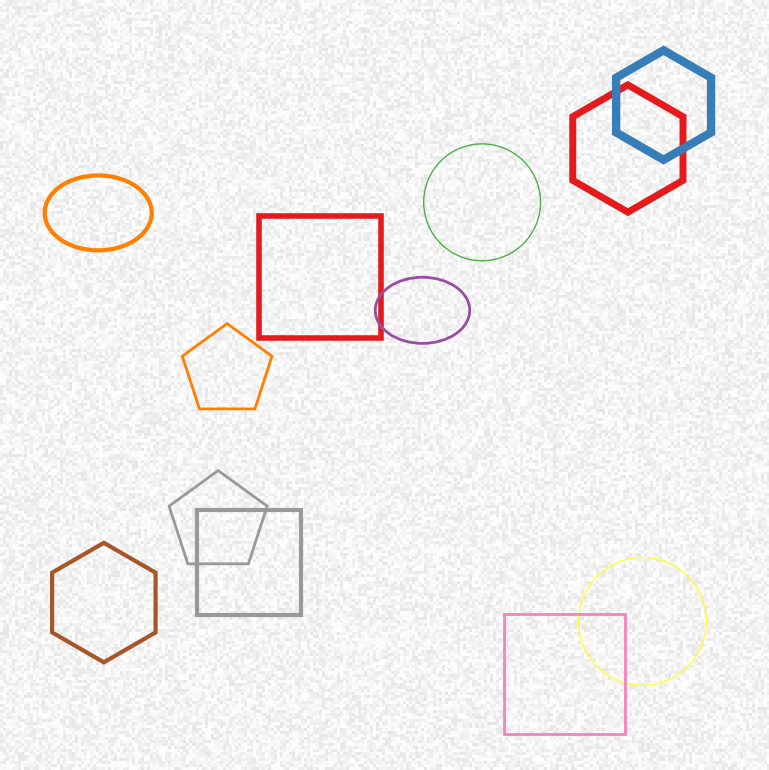[{"shape": "hexagon", "thickness": 2.5, "radius": 0.41, "center": [0.815, 0.807]}, {"shape": "square", "thickness": 2, "radius": 0.39, "center": [0.416, 0.64]}, {"shape": "hexagon", "thickness": 3, "radius": 0.36, "center": [0.862, 0.864]}, {"shape": "circle", "thickness": 0.5, "radius": 0.38, "center": [0.626, 0.737]}, {"shape": "oval", "thickness": 1, "radius": 0.31, "center": [0.549, 0.597]}, {"shape": "pentagon", "thickness": 1, "radius": 0.31, "center": [0.295, 0.518]}, {"shape": "oval", "thickness": 1.5, "radius": 0.35, "center": [0.128, 0.724]}, {"shape": "circle", "thickness": 0.5, "radius": 0.42, "center": [0.834, 0.193]}, {"shape": "hexagon", "thickness": 1.5, "radius": 0.39, "center": [0.135, 0.217]}, {"shape": "square", "thickness": 1, "radius": 0.39, "center": [0.733, 0.125]}, {"shape": "square", "thickness": 1.5, "radius": 0.34, "center": [0.323, 0.269]}, {"shape": "pentagon", "thickness": 1, "radius": 0.33, "center": [0.283, 0.322]}]